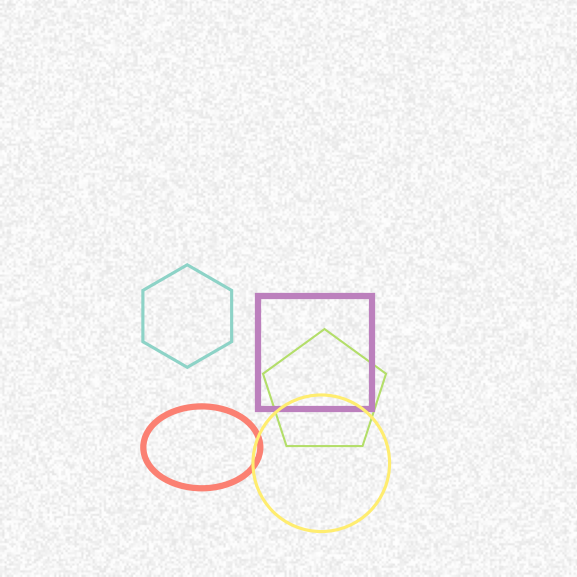[{"shape": "hexagon", "thickness": 1.5, "radius": 0.44, "center": [0.324, 0.452]}, {"shape": "oval", "thickness": 3, "radius": 0.51, "center": [0.349, 0.225]}, {"shape": "pentagon", "thickness": 1, "radius": 0.56, "center": [0.562, 0.317]}, {"shape": "square", "thickness": 3, "radius": 0.49, "center": [0.545, 0.389]}, {"shape": "circle", "thickness": 1.5, "radius": 0.59, "center": [0.556, 0.197]}]